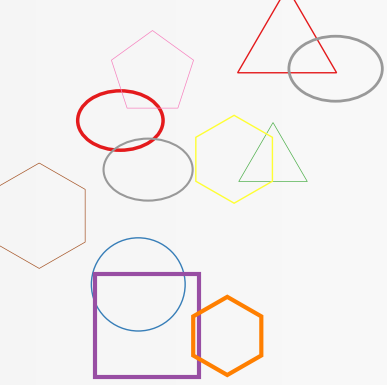[{"shape": "triangle", "thickness": 1, "radius": 0.74, "center": [0.741, 0.885]}, {"shape": "oval", "thickness": 2.5, "radius": 0.55, "center": [0.311, 0.687]}, {"shape": "circle", "thickness": 1, "radius": 0.61, "center": [0.357, 0.261]}, {"shape": "triangle", "thickness": 0.5, "radius": 0.51, "center": [0.705, 0.58]}, {"shape": "square", "thickness": 3, "radius": 0.67, "center": [0.38, 0.155]}, {"shape": "hexagon", "thickness": 3, "radius": 0.51, "center": [0.586, 0.127]}, {"shape": "hexagon", "thickness": 1, "radius": 0.57, "center": [0.604, 0.586]}, {"shape": "hexagon", "thickness": 0.5, "radius": 0.68, "center": [0.101, 0.44]}, {"shape": "pentagon", "thickness": 0.5, "radius": 0.56, "center": [0.394, 0.809]}, {"shape": "oval", "thickness": 2, "radius": 0.6, "center": [0.866, 0.822]}, {"shape": "oval", "thickness": 1.5, "radius": 0.57, "center": [0.382, 0.559]}]